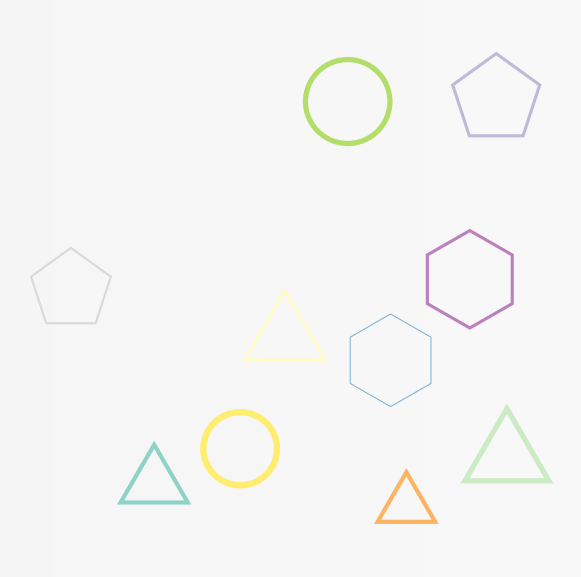[{"shape": "triangle", "thickness": 2, "radius": 0.33, "center": [0.265, 0.162]}, {"shape": "triangle", "thickness": 1, "radius": 0.4, "center": [0.49, 0.416]}, {"shape": "pentagon", "thickness": 1.5, "radius": 0.39, "center": [0.854, 0.828]}, {"shape": "hexagon", "thickness": 0.5, "radius": 0.4, "center": [0.672, 0.375]}, {"shape": "triangle", "thickness": 2, "radius": 0.29, "center": [0.699, 0.124]}, {"shape": "circle", "thickness": 2.5, "radius": 0.36, "center": [0.598, 0.823]}, {"shape": "pentagon", "thickness": 1, "radius": 0.36, "center": [0.122, 0.498]}, {"shape": "hexagon", "thickness": 1.5, "radius": 0.42, "center": [0.808, 0.516]}, {"shape": "triangle", "thickness": 2.5, "radius": 0.42, "center": [0.872, 0.208]}, {"shape": "circle", "thickness": 3, "radius": 0.32, "center": [0.413, 0.222]}]